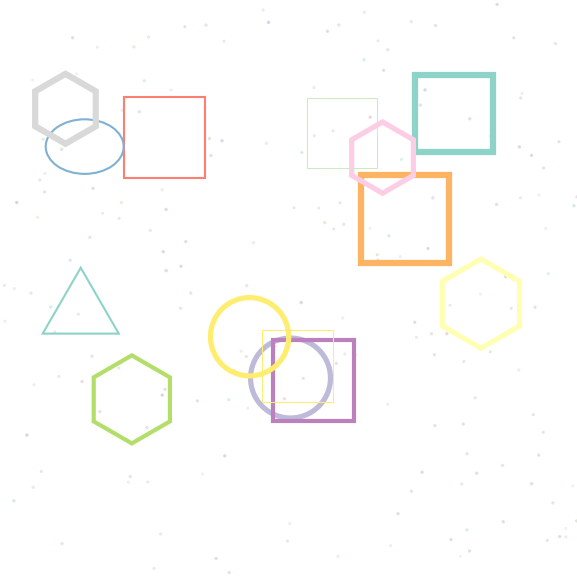[{"shape": "square", "thickness": 3, "radius": 0.34, "center": [0.786, 0.802]}, {"shape": "triangle", "thickness": 1, "radius": 0.38, "center": [0.14, 0.459]}, {"shape": "hexagon", "thickness": 2.5, "radius": 0.39, "center": [0.833, 0.473]}, {"shape": "circle", "thickness": 2.5, "radius": 0.35, "center": [0.503, 0.345]}, {"shape": "square", "thickness": 1, "radius": 0.35, "center": [0.285, 0.761]}, {"shape": "oval", "thickness": 1, "radius": 0.34, "center": [0.147, 0.745]}, {"shape": "square", "thickness": 3, "radius": 0.38, "center": [0.701, 0.619]}, {"shape": "hexagon", "thickness": 2, "radius": 0.38, "center": [0.228, 0.308]}, {"shape": "hexagon", "thickness": 2.5, "radius": 0.31, "center": [0.662, 0.726]}, {"shape": "hexagon", "thickness": 3, "radius": 0.3, "center": [0.113, 0.811]}, {"shape": "square", "thickness": 2, "radius": 0.35, "center": [0.543, 0.34]}, {"shape": "square", "thickness": 0.5, "radius": 0.3, "center": [0.592, 0.769]}, {"shape": "circle", "thickness": 2.5, "radius": 0.34, "center": [0.432, 0.416]}, {"shape": "square", "thickness": 0.5, "radius": 0.31, "center": [0.515, 0.366]}]